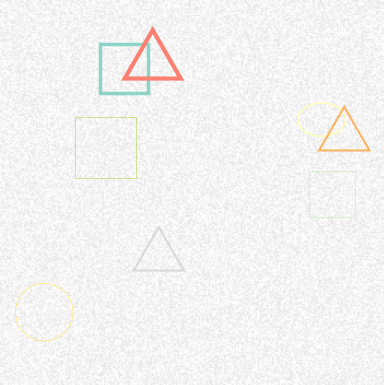[{"shape": "square", "thickness": 2.5, "radius": 0.32, "center": [0.322, 0.822]}, {"shape": "oval", "thickness": 1, "radius": 0.31, "center": [0.835, 0.689]}, {"shape": "triangle", "thickness": 3, "radius": 0.42, "center": [0.397, 0.838]}, {"shape": "triangle", "thickness": 1.5, "radius": 0.38, "center": [0.894, 0.647]}, {"shape": "square", "thickness": 0.5, "radius": 0.4, "center": [0.275, 0.616]}, {"shape": "triangle", "thickness": 1.5, "radius": 0.38, "center": [0.412, 0.335]}, {"shape": "square", "thickness": 0.5, "radius": 0.3, "center": [0.863, 0.496]}, {"shape": "circle", "thickness": 0.5, "radius": 0.37, "center": [0.115, 0.189]}]